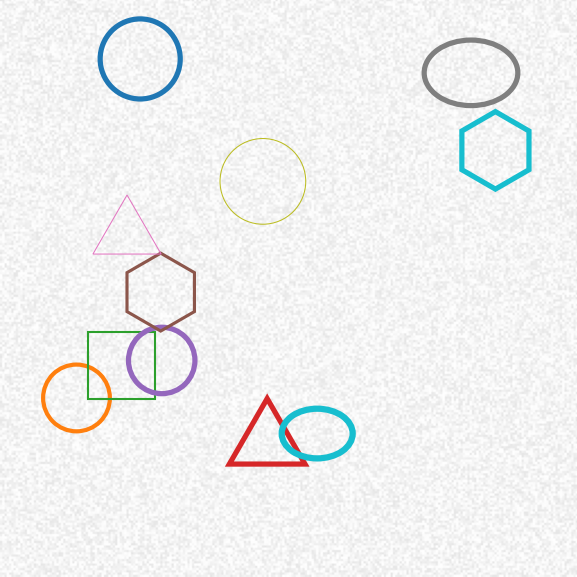[{"shape": "circle", "thickness": 2.5, "radius": 0.35, "center": [0.243, 0.897]}, {"shape": "circle", "thickness": 2, "radius": 0.29, "center": [0.132, 0.31]}, {"shape": "square", "thickness": 1, "radius": 0.29, "center": [0.211, 0.366]}, {"shape": "triangle", "thickness": 2.5, "radius": 0.38, "center": [0.463, 0.233]}, {"shape": "circle", "thickness": 2.5, "radius": 0.29, "center": [0.28, 0.375]}, {"shape": "hexagon", "thickness": 1.5, "radius": 0.34, "center": [0.278, 0.493]}, {"shape": "triangle", "thickness": 0.5, "radius": 0.34, "center": [0.22, 0.593]}, {"shape": "oval", "thickness": 2.5, "radius": 0.41, "center": [0.816, 0.873]}, {"shape": "circle", "thickness": 0.5, "radius": 0.37, "center": [0.455, 0.685]}, {"shape": "oval", "thickness": 3, "radius": 0.31, "center": [0.549, 0.248]}, {"shape": "hexagon", "thickness": 2.5, "radius": 0.34, "center": [0.858, 0.739]}]